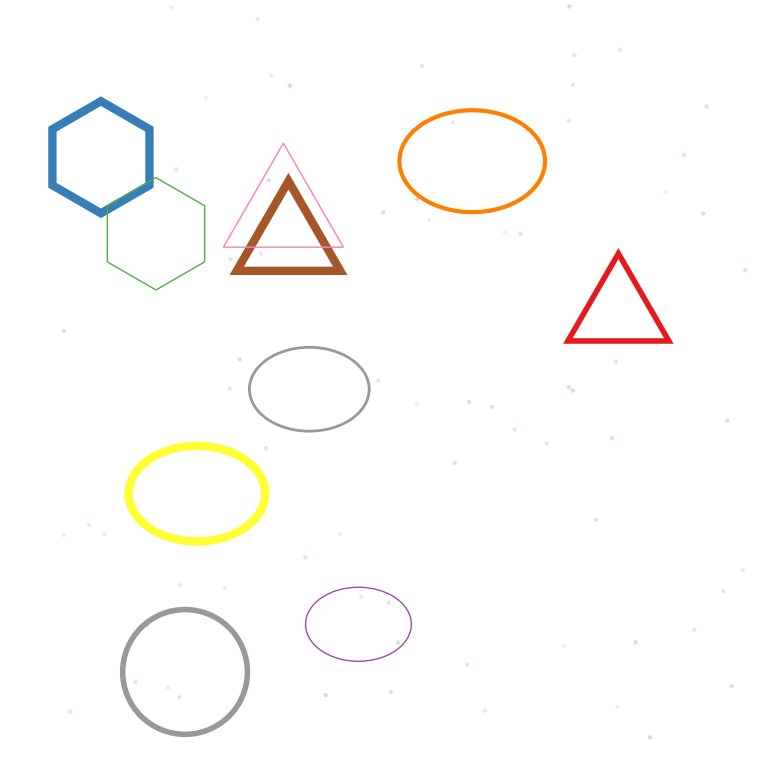[{"shape": "triangle", "thickness": 2, "radius": 0.38, "center": [0.803, 0.595]}, {"shape": "hexagon", "thickness": 3, "radius": 0.36, "center": [0.131, 0.796]}, {"shape": "hexagon", "thickness": 0.5, "radius": 0.36, "center": [0.203, 0.696]}, {"shape": "oval", "thickness": 0.5, "radius": 0.34, "center": [0.466, 0.189]}, {"shape": "oval", "thickness": 1.5, "radius": 0.47, "center": [0.613, 0.791]}, {"shape": "oval", "thickness": 3, "radius": 0.44, "center": [0.256, 0.359]}, {"shape": "triangle", "thickness": 3, "radius": 0.39, "center": [0.375, 0.687]}, {"shape": "triangle", "thickness": 0.5, "radius": 0.45, "center": [0.368, 0.724]}, {"shape": "oval", "thickness": 1, "radius": 0.39, "center": [0.402, 0.495]}, {"shape": "circle", "thickness": 2, "radius": 0.41, "center": [0.24, 0.127]}]